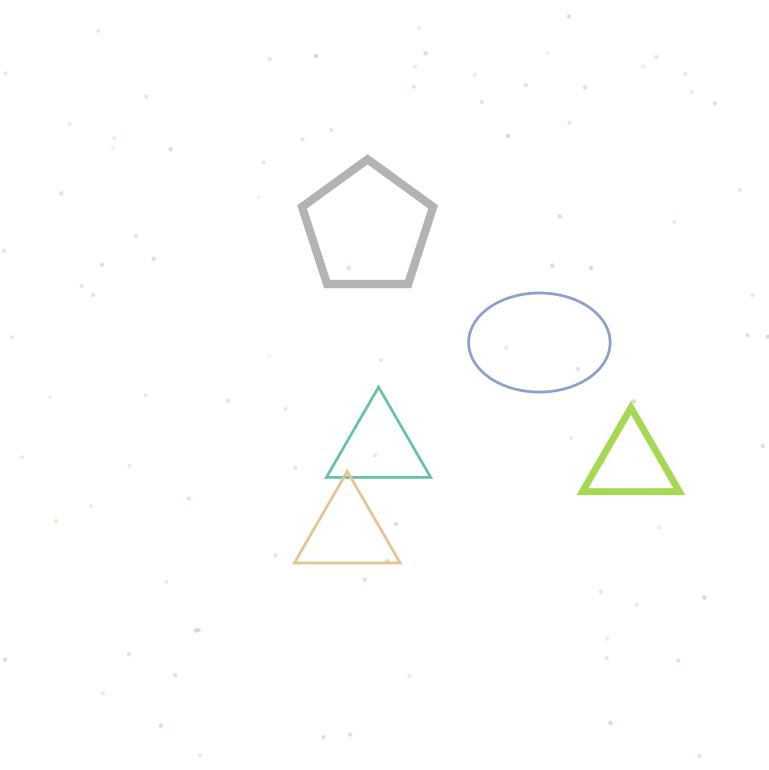[{"shape": "triangle", "thickness": 1, "radius": 0.39, "center": [0.492, 0.419]}, {"shape": "oval", "thickness": 1, "radius": 0.46, "center": [0.701, 0.555]}, {"shape": "triangle", "thickness": 2.5, "radius": 0.36, "center": [0.819, 0.398]}, {"shape": "triangle", "thickness": 1, "radius": 0.4, "center": [0.451, 0.309]}, {"shape": "pentagon", "thickness": 3, "radius": 0.45, "center": [0.477, 0.704]}]